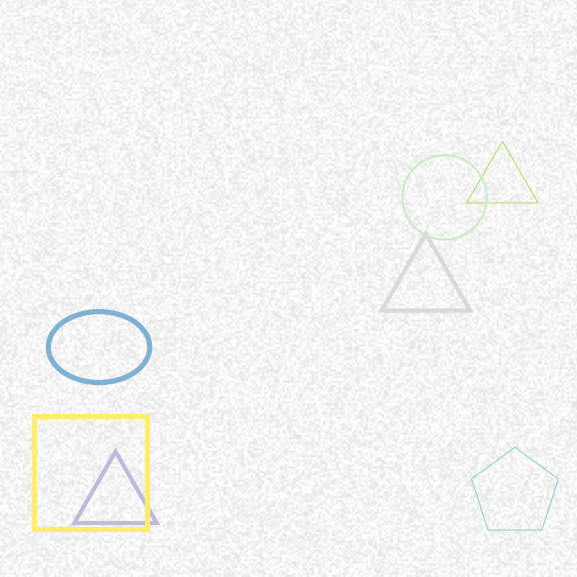[{"shape": "pentagon", "thickness": 0.5, "radius": 0.4, "center": [0.892, 0.145]}, {"shape": "triangle", "thickness": 2, "radius": 0.41, "center": [0.2, 0.135]}, {"shape": "oval", "thickness": 2.5, "radius": 0.44, "center": [0.172, 0.398]}, {"shape": "triangle", "thickness": 0.5, "radius": 0.36, "center": [0.87, 0.683]}, {"shape": "triangle", "thickness": 2, "radius": 0.44, "center": [0.737, 0.506]}, {"shape": "circle", "thickness": 1, "radius": 0.36, "center": [0.77, 0.657]}, {"shape": "square", "thickness": 2.5, "radius": 0.49, "center": [0.157, 0.181]}]